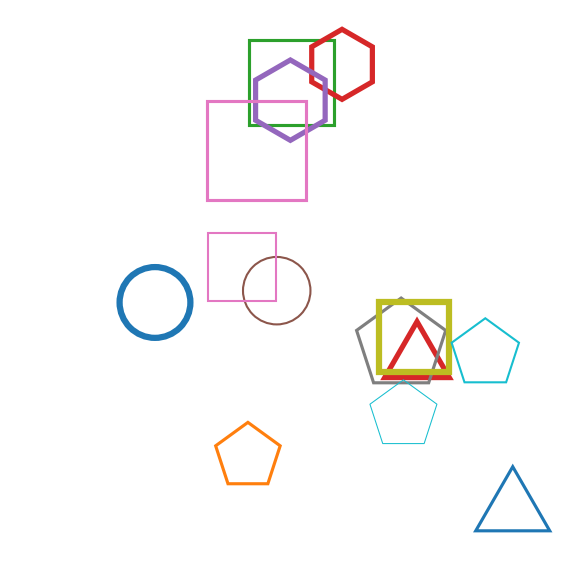[{"shape": "triangle", "thickness": 1.5, "radius": 0.37, "center": [0.888, 0.117]}, {"shape": "circle", "thickness": 3, "radius": 0.31, "center": [0.268, 0.475]}, {"shape": "pentagon", "thickness": 1.5, "radius": 0.29, "center": [0.429, 0.209]}, {"shape": "square", "thickness": 1.5, "radius": 0.37, "center": [0.505, 0.857]}, {"shape": "triangle", "thickness": 2.5, "radius": 0.32, "center": [0.722, 0.378]}, {"shape": "hexagon", "thickness": 2.5, "radius": 0.3, "center": [0.592, 0.888]}, {"shape": "hexagon", "thickness": 2.5, "radius": 0.35, "center": [0.503, 0.826]}, {"shape": "circle", "thickness": 1, "radius": 0.29, "center": [0.479, 0.496]}, {"shape": "square", "thickness": 1.5, "radius": 0.43, "center": [0.444, 0.739]}, {"shape": "square", "thickness": 1, "radius": 0.29, "center": [0.418, 0.537]}, {"shape": "pentagon", "thickness": 1.5, "radius": 0.41, "center": [0.695, 0.402]}, {"shape": "square", "thickness": 3, "radius": 0.3, "center": [0.716, 0.415]}, {"shape": "pentagon", "thickness": 0.5, "radius": 0.3, "center": [0.699, 0.28]}, {"shape": "pentagon", "thickness": 1, "radius": 0.31, "center": [0.84, 0.387]}]